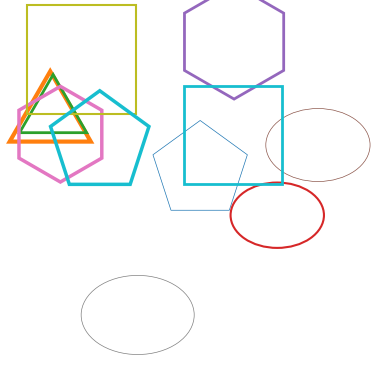[{"shape": "pentagon", "thickness": 0.5, "radius": 0.64, "center": [0.52, 0.558]}, {"shape": "triangle", "thickness": 3, "radius": 0.61, "center": [0.13, 0.693]}, {"shape": "triangle", "thickness": 2, "radius": 0.5, "center": [0.138, 0.706]}, {"shape": "oval", "thickness": 1.5, "radius": 0.61, "center": [0.72, 0.441]}, {"shape": "hexagon", "thickness": 2, "radius": 0.74, "center": [0.608, 0.891]}, {"shape": "oval", "thickness": 0.5, "radius": 0.68, "center": [0.826, 0.623]}, {"shape": "hexagon", "thickness": 2.5, "radius": 0.62, "center": [0.157, 0.651]}, {"shape": "oval", "thickness": 0.5, "radius": 0.73, "center": [0.358, 0.182]}, {"shape": "square", "thickness": 1.5, "radius": 0.71, "center": [0.212, 0.845]}, {"shape": "pentagon", "thickness": 2.5, "radius": 0.67, "center": [0.259, 0.63]}, {"shape": "square", "thickness": 2, "radius": 0.64, "center": [0.604, 0.649]}]